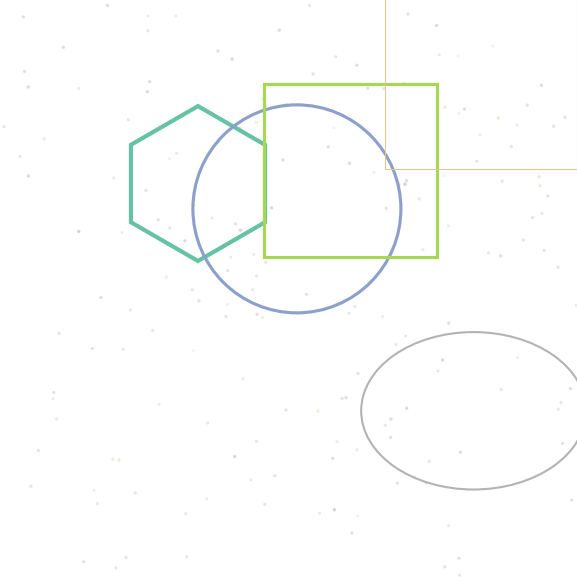[{"shape": "hexagon", "thickness": 2, "radius": 0.67, "center": [0.343, 0.681]}, {"shape": "circle", "thickness": 1.5, "radius": 0.9, "center": [0.514, 0.637]}, {"shape": "square", "thickness": 1.5, "radius": 0.75, "center": [0.606, 0.704]}, {"shape": "square", "thickness": 0.5, "radius": 0.83, "center": [0.833, 0.873]}, {"shape": "oval", "thickness": 1, "radius": 0.97, "center": [0.82, 0.288]}]